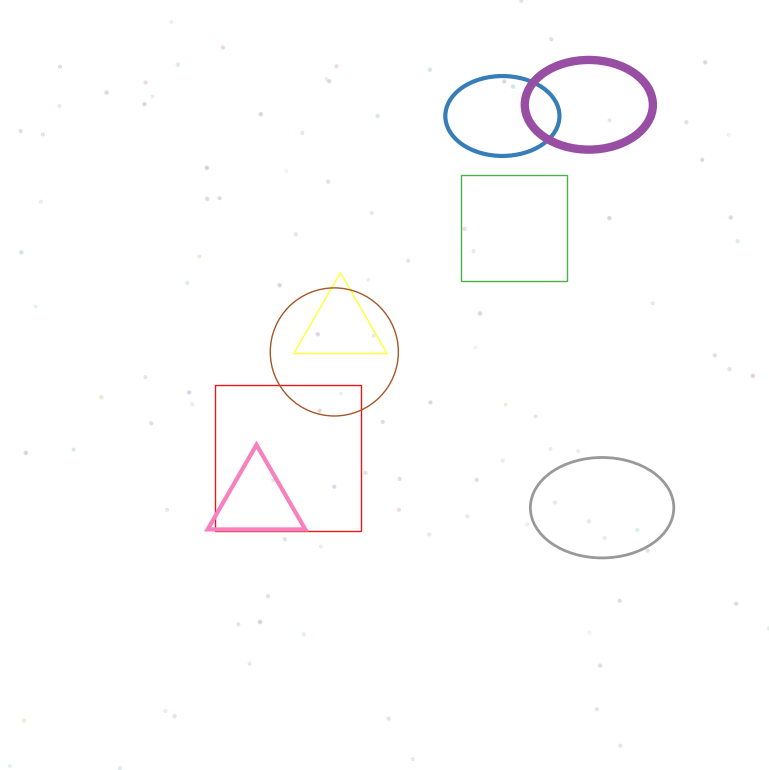[{"shape": "square", "thickness": 0.5, "radius": 0.47, "center": [0.374, 0.406]}, {"shape": "oval", "thickness": 1.5, "radius": 0.37, "center": [0.652, 0.849]}, {"shape": "square", "thickness": 0.5, "radius": 0.34, "center": [0.667, 0.704]}, {"shape": "oval", "thickness": 3, "radius": 0.42, "center": [0.765, 0.864]}, {"shape": "triangle", "thickness": 0.5, "radius": 0.35, "center": [0.442, 0.576]}, {"shape": "circle", "thickness": 0.5, "radius": 0.42, "center": [0.434, 0.543]}, {"shape": "triangle", "thickness": 1.5, "radius": 0.37, "center": [0.333, 0.349]}, {"shape": "oval", "thickness": 1, "radius": 0.47, "center": [0.782, 0.341]}]